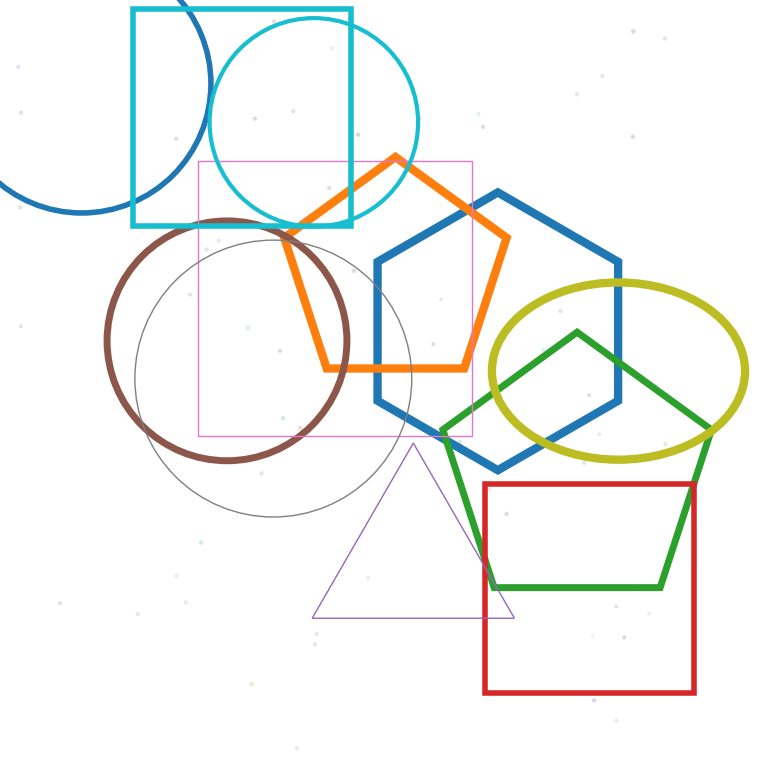[{"shape": "circle", "thickness": 2, "radius": 0.84, "center": [0.106, 0.891]}, {"shape": "hexagon", "thickness": 3, "radius": 0.9, "center": [0.647, 0.57]}, {"shape": "pentagon", "thickness": 3, "radius": 0.76, "center": [0.514, 0.644]}, {"shape": "pentagon", "thickness": 2.5, "radius": 0.92, "center": [0.75, 0.385]}, {"shape": "square", "thickness": 2, "radius": 0.68, "center": [0.765, 0.236]}, {"shape": "triangle", "thickness": 0.5, "radius": 0.76, "center": [0.537, 0.273]}, {"shape": "circle", "thickness": 2.5, "radius": 0.78, "center": [0.295, 0.557]}, {"shape": "square", "thickness": 0.5, "radius": 0.89, "center": [0.435, 0.612]}, {"shape": "circle", "thickness": 0.5, "radius": 0.9, "center": [0.355, 0.508]}, {"shape": "oval", "thickness": 3, "radius": 0.82, "center": [0.803, 0.518]}, {"shape": "circle", "thickness": 1.5, "radius": 0.68, "center": [0.408, 0.841]}, {"shape": "square", "thickness": 2, "radius": 0.71, "center": [0.314, 0.847]}]